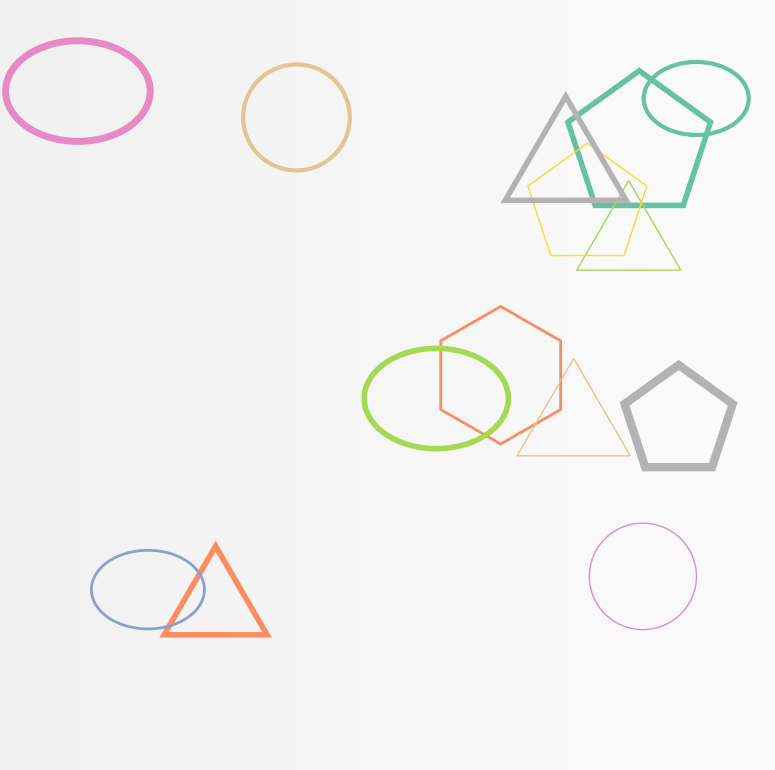[{"shape": "oval", "thickness": 1.5, "radius": 0.34, "center": [0.898, 0.872]}, {"shape": "pentagon", "thickness": 2, "radius": 0.48, "center": [0.825, 0.811]}, {"shape": "triangle", "thickness": 2, "radius": 0.38, "center": [0.278, 0.214]}, {"shape": "hexagon", "thickness": 1, "radius": 0.45, "center": [0.646, 0.513]}, {"shape": "oval", "thickness": 1, "radius": 0.36, "center": [0.191, 0.234]}, {"shape": "oval", "thickness": 2.5, "radius": 0.47, "center": [0.101, 0.882]}, {"shape": "circle", "thickness": 0.5, "radius": 0.35, "center": [0.83, 0.251]}, {"shape": "oval", "thickness": 2, "radius": 0.47, "center": [0.563, 0.482]}, {"shape": "triangle", "thickness": 0.5, "radius": 0.39, "center": [0.811, 0.688]}, {"shape": "pentagon", "thickness": 0.5, "radius": 0.4, "center": [0.758, 0.733]}, {"shape": "circle", "thickness": 1.5, "radius": 0.34, "center": [0.383, 0.847]}, {"shape": "triangle", "thickness": 0.5, "radius": 0.42, "center": [0.74, 0.45]}, {"shape": "triangle", "thickness": 2, "radius": 0.45, "center": [0.73, 0.785]}, {"shape": "pentagon", "thickness": 3, "radius": 0.37, "center": [0.876, 0.453]}]